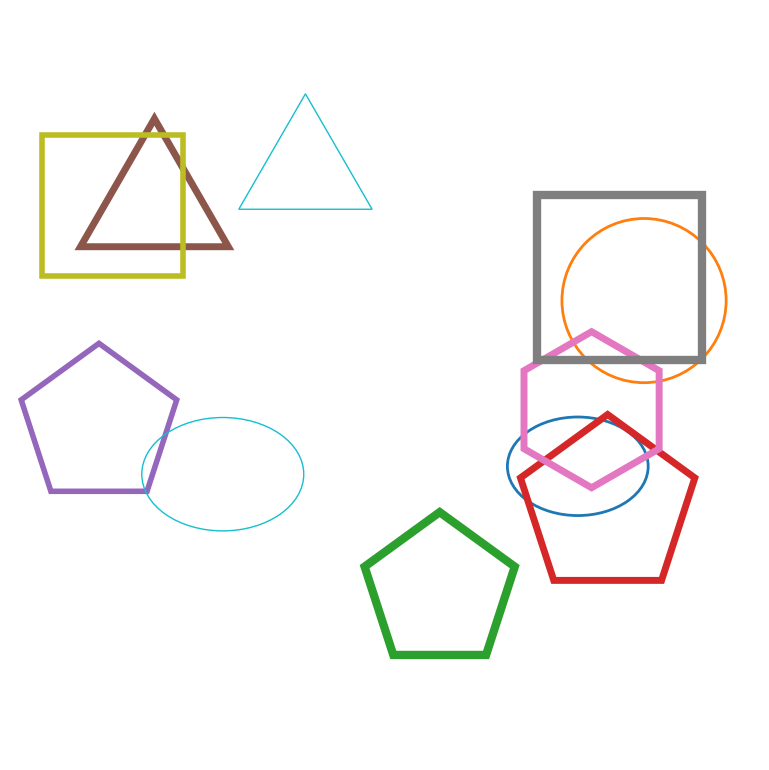[{"shape": "oval", "thickness": 1, "radius": 0.46, "center": [0.75, 0.394]}, {"shape": "circle", "thickness": 1, "radius": 0.53, "center": [0.836, 0.61]}, {"shape": "pentagon", "thickness": 3, "radius": 0.51, "center": [0.571, 0.232]}, {"shape": "pentagon", "thickness": 2.5, "radius": 0.6, "center": [0.789, 0.343]}, {"shape": "pentagon", "thickness": 2, "radius": 0.53, "center": [0.129, 0.448]}, {"shape": "triangle", "thickness": 2.5, "radius": 0.55, "center": [0.201, 0.735]}, {"shape": "hexagon", "thickness": 2.5, "radius": 0.51, "center": [0.768, 0.468]}, {"shape": "square", "thickness": 3, "radius": 0.54, "center": [0.804, 0.639]}, {"shape": "square", "thickness": 2, "radius": 0.46, "center": [0.146, 0.733]}, {"shape": "triangle", "thickness": 0.5, "radius": 0.5, "center": [0.397, 0.778]}, {"shape": "oval", "thickness": 0.5, "radius": 0.53, "center": [0.289, 0.384]}]